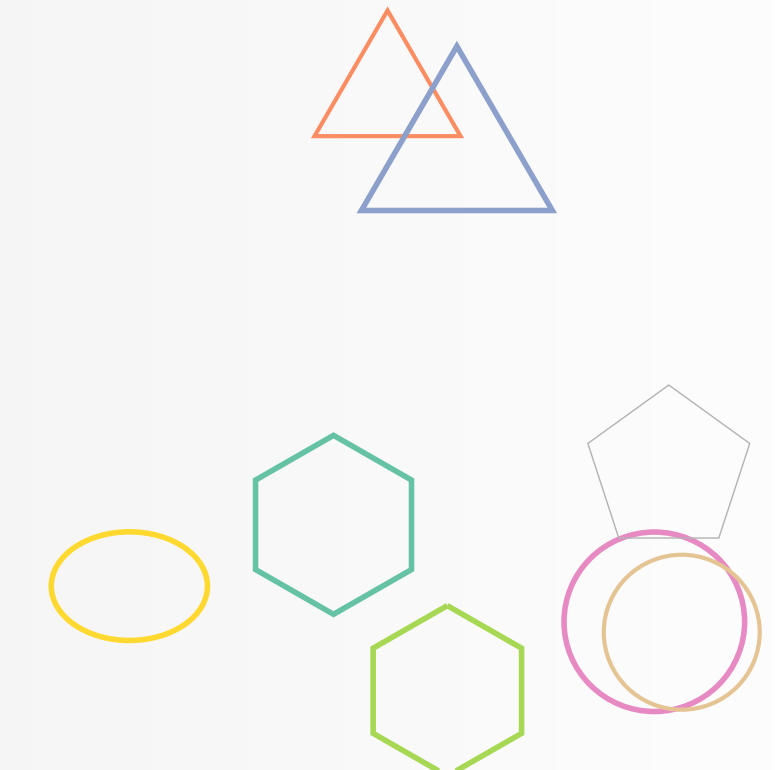[{"shape": "hexagon", "thickness": 2, "radius": 0.58, "center": [0.43, 0.318]}, {"shape": "triangle", "thickness": 1.5, "radius": 0.54, "center": [0.5, 0.878]}, {"shape": "triangle", "thickness": 2, "radius": 0.71, "center": [0.59, 0.798]}, {"shape": "circle", "thickness": 2, "radius": 0.58, "center": [0.844, 0.192]}, {"shape": "hexagon", "thickness": 2, "radius": 0.55, "center": [0.577, 0.103]}, {"shape": "oval", "thickness": 2, "radius": 0.5, "center": [0.167, 0.239]}, {"shape": "circle", "thickness": 1.5, "radius": 0.5, "center": [0.88, 0.179]}, {"shape": "pentagon", "thickness": 0.5, "radius": 0.55, "center": [0.863, 0.39]}]